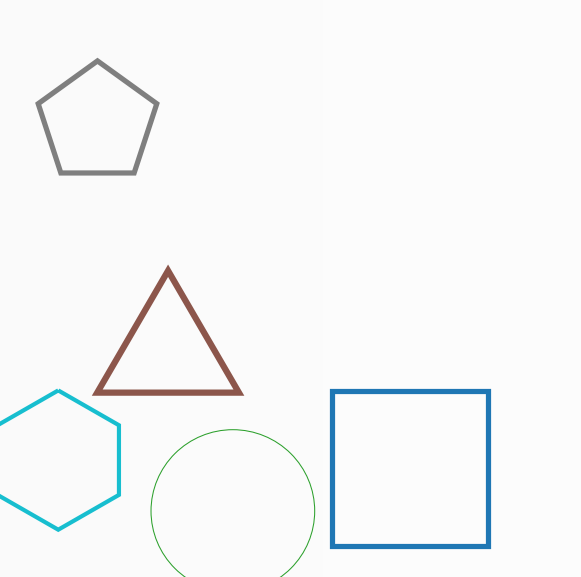[{"shape": "square", "thickness": 2.5, "radius": 0.67, "center": [0.706, 0.187]}, {"shape": "circle", "thickness": 0.5, "radius": 0.7, "center": [0.401, 0.114]}, {"shape": "triangle", "thickness": 3, "radius": 0.7, "center": [0.289, 0.39]}, {"shape": "pentagon", "thickness": 2.5, "radius": 0.54, "center": [0.168, 0.786]}, {"shape": "hexagon", "thickness": 2, "radius": 0.6, "center": [0.1, 0.202]}]